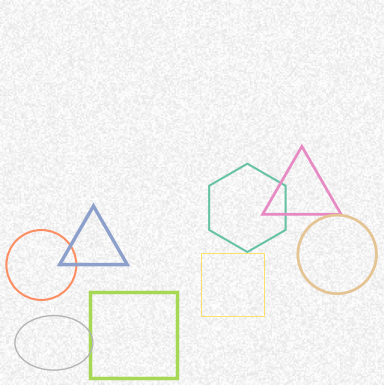[{"shape": "hexagon", "thickness": 1.5, "radius": 0.57, "center": [0.643, 0.46]}, {"shape": "circle", "thickness": 1.5, "radius": 0.45, "center": [0.107, 0.312]}, {"shape": "triangle", "thickness": 2.5, "radius": 0.51, "center": [0.243, 0.363]}, {"shape": "triangle", "thickness": 2, "radius": 0.59, "center": [0.784, 0.502]}, {"shape": "square", "thickness": 2.5, "radius": 0.56, "center": [0.346, 0.13]}, {"shape": "square", "thickness": 0.5, "radius": 0.41, "center": [0.605, 0.262]}, {"shape": "circle", "thickness": 2, "radius": 0.51, "center": [0.876, 0.339]}, {"shape": "oval", "thickness": 1, "radius": 0.51, "center": [0.14, 0.109]}]